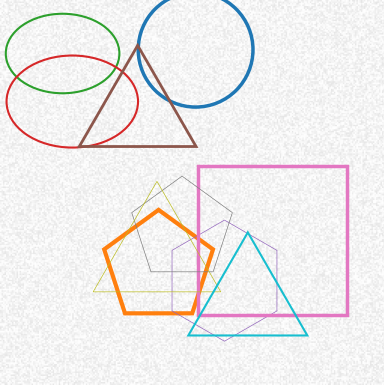[{"shape": "circle", "thickness": 2.5, "radius": 0.75, "center": [0.508, 0.871]}, {"shape": "pentagon", "thickness": 3, "radius": 0.74, "center": [0.412, 0.306]}, {"shape": "oval", "thickness": 1.5, "radius": 0.74, "center": [0.163, 0.861]}, {"shape": "oval", "thickness": 1.5, "radius": 0.85, "center": [0.188, 0.736]}, {"shape": "hexagon", "thickness": 0.5, "radius": 0.79, "center": [0.583, 0.271]}, {"shape": "triangle", "thickness": 2, "radius": 0.88, "center": [0.358, 0.707]}, {"shape": "square", "thickness": 2.5, "radius": 0.97, "center": [0.707, 0.376]}, {"shape": "pentagon", "thickness": 0.5, "radius": 0.69, "center": [0.473, 0.405]}, {"shape": "triangle", "thickness": 0.5, "radius": 0.96, "center": [0.408, 0.338]}, {"shape": "triangle", "thickness": 1.5, "radius": 0.89, "center": [0.644, 0.218]}]